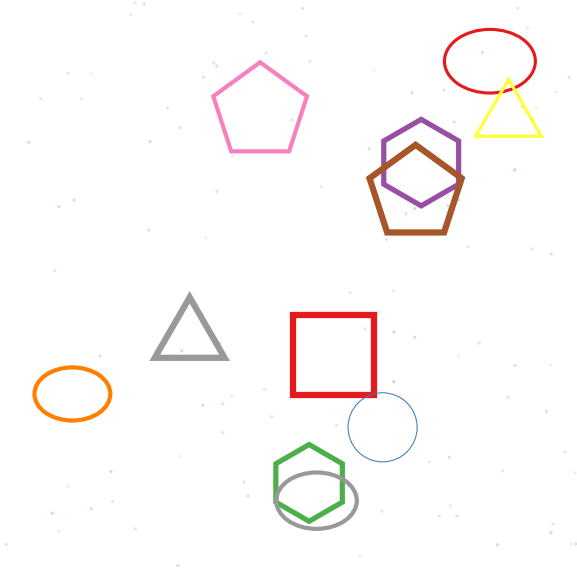[{"shape": "oval", "thickness": 1.5, "radius": 0.39, "center": [0.848, 0.893]}, {"shape": "square", "thickness": 3, "radius": 0.35, "center": [0.577, 0.385]}, {"shape": "circle", "thickness": 0.5, "radius": 0.3, "center": [0.663, 0.259]}, {"shape": "hexagon", "thickness": 2.5, "radius": 0.33, "center": [0.535, 0.163]}, {"shape": "hexagon", "thickness": 2.5, "radius": 0.37, "center": [0.729, 0.718]}, {"shape": "oval", "thickness": 2, "radius": 0.33, "center": [0.125, 0.317]}, {"shape": "triangle", "thickness": 1.5, "radius": 0.33, "center": [0.881, 0.796]}, {"shape": "pentagon", "thickness": 3, "radius": 0.42, "center": [0.72, 0.664]}, {"shape": "pentagon", "thickness": 2, "radius": 0.43, "center": [0.45, 0.806]}, {"shape": "triangle", "thickness": 3, "radius": 0.35, "center": [0.328, 0.414]}, {"shape": "oval", "thickness": 2, "radius": 0.35, "center": [0.548, 0.132]}]